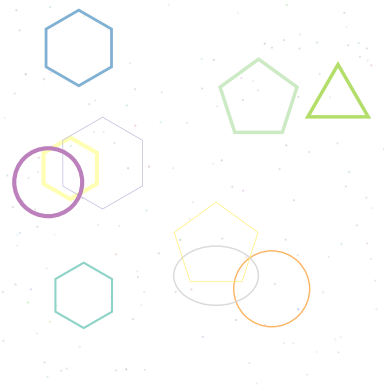[{"shape": "hexagon", "thickness": 1.5, "radius": 0.42, "center": [0.217, 0.233]}, {"shape": "hexagon", "thickness": 3, "radius": 0.4, "center": [0.182, 0.563]}, {"shape": "hexagon", "thickness": 0.5, "radius": 0.6, "center": [0.266, 0.576]}, {"shape": "hexagon", "thickness": 2, "radius": 0.49, "center": [0.205, 0.875]}, {"shape": "circle", "thickness": 1, "radius": 0.49, "center": [0.706, 0.25]}, {"shape": "triangle", "thickness": 2.5, "radius": 0.45, "center": [0.878, 0.742]}, {"shape": "oval", "thickness": 1, "radius": 0.55, "center": [0.561, 0.284]}, {"shape": "circle", "thickness": 3, "radius": 0.44, "center": [0.125, 0.527]}, {"shape": "pentagon", "thickness": 2.5, "radius": 0.53, "center": [0.672, 0.741]}, {"shape": "pentagon", "thickness": 0.5, "radius": 0.57, "center": [0.561, 0.361]}]